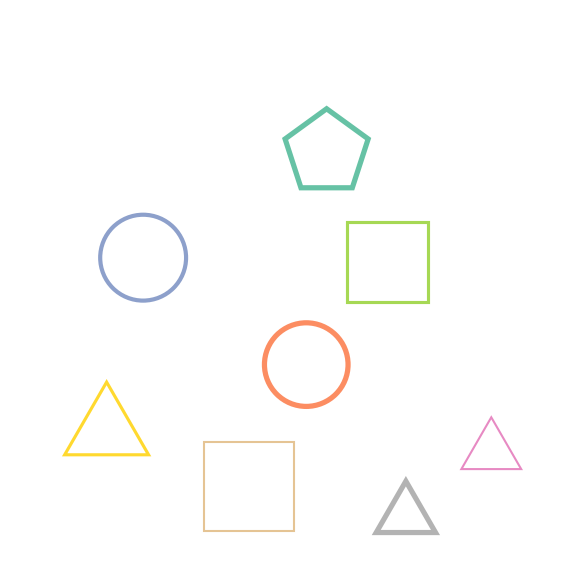[{"shape": "pentagon", "thickness": 2.5, "radius": 0.38, "center": [0.566, 0.735]}, {"shape": "circle", "thickness": 2.5, "radius": 0.36, "center": [0.53, 0.368]}, {"shape": "circle", "thickness": 2, "radius": 0.37, "center": [0.248, 0.553]}, {"shape": "triangle", "thickness": 1, "radius": 0.3, "center": [0.851, 0.217]}, {"shape": "square", "thickness": 1.5, "radius": 0.35, "center": [0.671, 0.545]}, {"shape": "triangle", "thickness": 1.5, "radius": 0.42, "center": [0.185, 0.254]}, {"shape": "square", "thickness": 1, "radius": 0.39, "center": [0.431, 0.156]}, {"shape": "triangle", "thickness": 2.5, "radius": 0.3, "center": [0.703, 0.107]}]